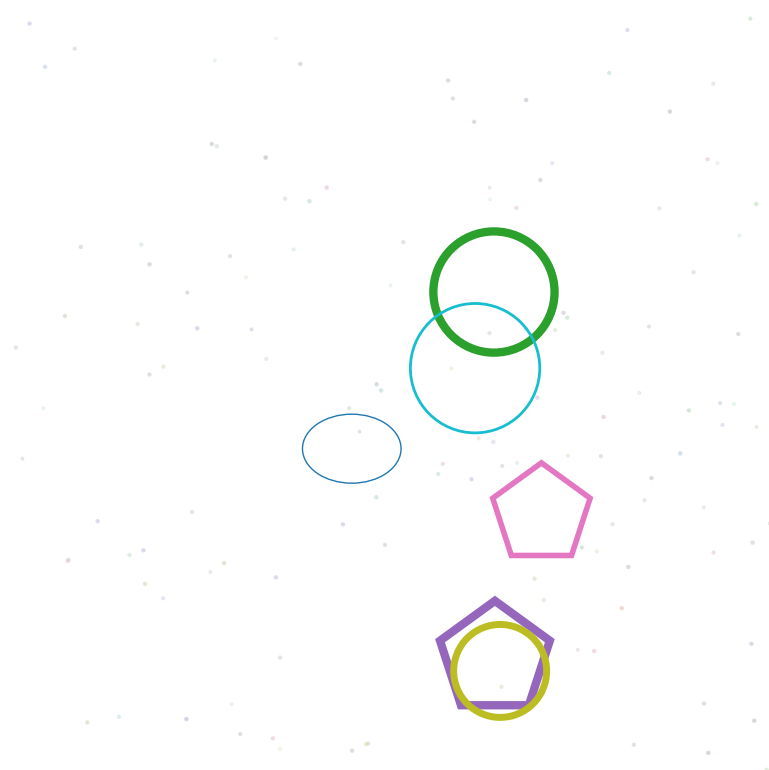[{"shape": "oval", "thickness": 0.5, "radius": 0.32, "center": [0.457, 0.417]}, {"shape": "circle", "thickness": 3, "radius": 0.39, "center": [0.642, 0.621]}, {"shape": "pentagon", "thickness": 3, "radius": 0.37, "center": [0.643, 0.145]}, {"shape": "pentagon", "thickness": 2, "radius": 0.33, "center": [0.703, 0.332]}, {"shape": "circle", "thickness": 2.5, "radius": 0.3, "center": [0.65, 0.129]}, {"shape": "circle", "thickness": 1, "radius": 0.42, "center": [0.617, 0.522]}]